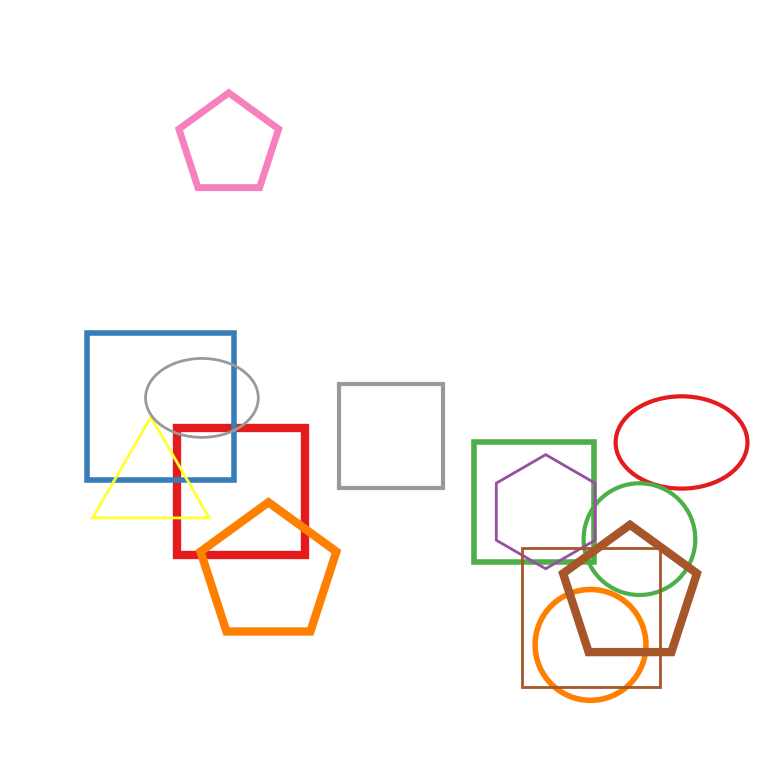[{"shape": "oval", "thickness": 1.5, "radius": 0.43, "center": [0.885, 0.425]}, {"shape": "square", "thickness": 3, "radius": 0.41, "center": [0.313, 0.362]}, {"shape": "square", "thickness": 2, "radius": 0.48, "center": [0.208, 0.473]}, {"shape": "circle", "thickness": 1.5, "radius": 0.36, "center": [0.83, 0.3]}, {"shape": "square", "thickness": 2, "radius": 0.39, "center": [0.693, 0.348]}, {"shape": "hexagon", "thickness": 1, "radius": 0.37, "center": [0.709, 0.335]}, {"shape": "pentagon", "thickness": 3, "radius": 0.46, "center": [0.349, 0.255]}, {"shape": "circle", "thickness": 2, "radius": 0.36, "center": [0.767, 0.162]}, {"shape": "triangle", "thickness": 1, "radius": 0.44, "center": [0.196, 0.371]}, {"shape": "pentagon", "thickness": 3, "radius": 0.46, "center": [0.818, 0.227]}, {"shape": "square", "thickness": 1, "radius": 0.45, "center": [0.768, 0.198]}, {"shape": "pentagon", "thickness": 2.5, "radius": 0.34, "center": [0.297, 0.811]}, {"shape": "oval", "thickness": 1, "radius": 0.37, "center": [0.262, 0.483]}, {"shape": "square", "thickness": 1.5, "radius": 0.34, "center": [0.508, 0.434]}]